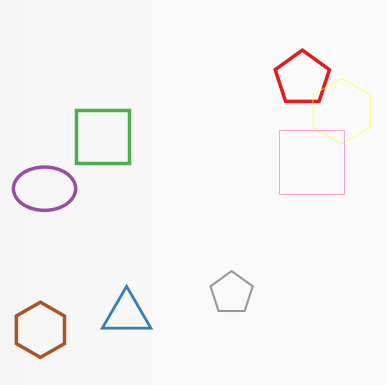[{"shape": "pentagon", "thickness": 2.5, "radius": 0.37, "center": [0.78, 0.796]}, {"shape": "triangle", "thickness": 2, "radius": 0.36, "center": [0.327, 0.184]}, {"shape": "square", "thickness": 2.5, "radius": 0.34, "center": [0.264, 0.645]}, {"shape": "oval", "thickness": 2.5, "radius": 0.4, "center": [0.115, 0.51]}, {"shape": "hexagon", "thickness": 0.5, "radius": 0.43, "center": [0.881, 0.711]}, {"shape": "hexagon", "thickness": 2.5, "radius": 0.36, "center": [0.104, 0.143]}, {"shape": "square", "thickness": 0.5, "radius": 0.42, "center": [0.804, 0.579]}, {"shape": "pentagon", "thickness": 1.5, "radius": 0.29, "center": [0.598, 0.239]}]